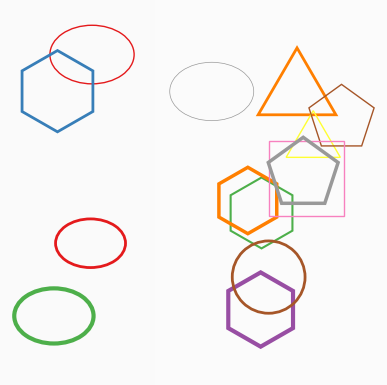[{"shape": "oval", "thickness": 2, "radius": 0.45, "center": [0.234, 0.368]}, {"shape": "oval", "thickness": 1, "radius": 0.54, "center": [0.237, 0.858]}, {"shape": "hexagon", "thickness": 2, "radius": 0.53, "center": [0.148, 0.763]}, {"shape": "oval", "thickness": 3, "radius": 0.51, "center": [0.139, 0.179]}, {"shape": "hexagon", "thickness": 1.5, "radius": 0.46, "center": [0.675, 0.447]}, {"shape": "hexagon", "thickness": 3, "radius": 0.48, "center": [0.673, 0.196]}, {"shape": "hexagon", "thickness": 2.5, "radius": 0.43, "center": [0.64, 0.479]}, {"shape": "triangle", "thickness": 2, "radius": 0.58, "center": [0.767, 0.76]}, {"shape": "triangle", "thickness": 1, "radius": 0.4, "center": [0.808, 0.632]}, {"shape": "pentagon", "thickness": 1, "radius": 0.44, "center": [0.881, 0.692]}, {"shape": "circle", "thickness": 2, "radius": 0.47, "center": [0.693, 0.28]}, {"shape": "square", "thickness": 1, "radius": 0.49, "center": [0.79, 0.535]}, {"shape": "oval", "thickness": 0.5, "radius": 0.54, "center": [0.546, 0.762]}, {"shape": "pentagon", "thickness": 2.5, "radius": 0.47, "center": [0.782, 0.549]}]